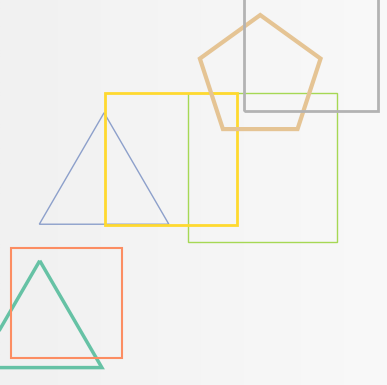[{"shape": "triangle", "thickness": 2.5, "radius": 0.93, "center": [0.103, 0.138]}, {"shape": "square", "thickness": 1.5, "radius": 0.72, "center": [0.172, 0.213]}, {"shape": "triangle", "thickness": 1, "radius": 0.96, "center": [0.269, 0.514]}, {"shape": "square", "thickness": 1, "radius": 0.96, "center": [0.678, 0.565]}, {"shape": "square", "thickness": 2, "radius": 0.85, "center": [0.441, 0.588]}, {"shape": "pentagon", "thickness": 3, "radius": 0.82, "center": [0.672, 0.797]}, {"shape": "square", "thickness": 2, "radius": 0.86, "center": [0.802, 0.885]}]